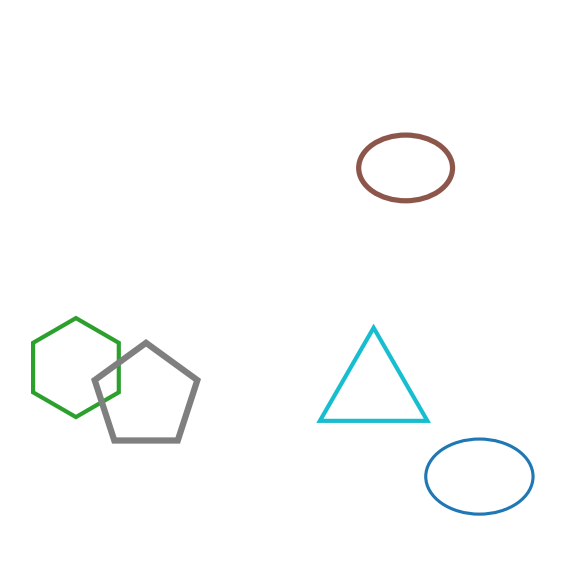[{"shape": "oval", "thickness": 1.5, "radius": 0.46, "center": [0.83, 0.174]}, {"shape": "hexagon", "thickness": 2, "radius": 0.43, "center": [0.131, 0.363]}, {"shape": "oval", "thickness": 2.5, "radius": 0.41, "center": [0.702, 0.708]}, {"shape": "pentagon", "thickness": 3, "radius": 0.47, "center": [0.253, 0.312]}, {"shape": "triangle", "thickness": 2, "radius": 0.54, "center": [0.647, 0.324]}]